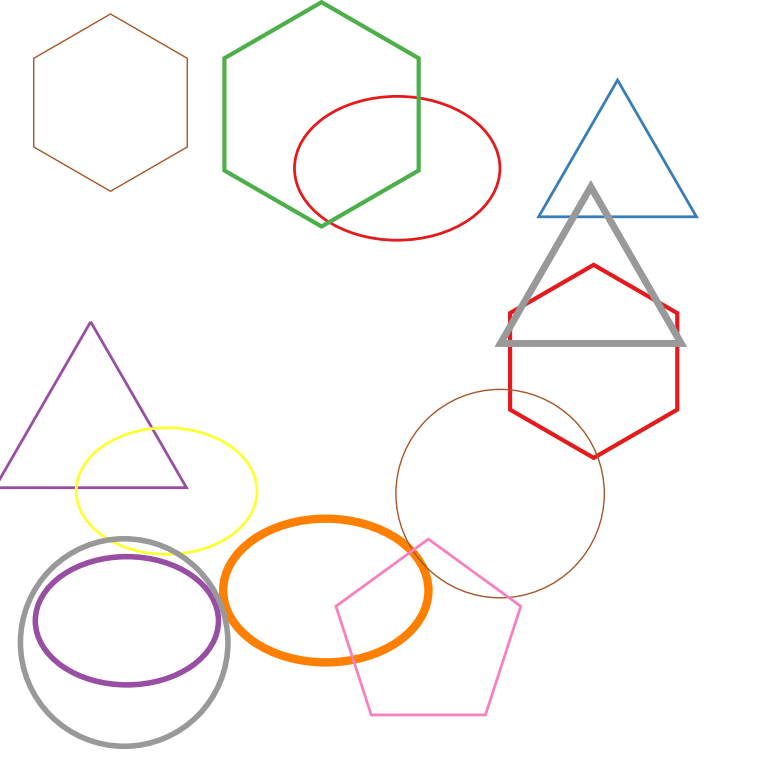[{"shape": "oval", "thickness": 1, "radius": 0.67, "center": [0.516, 0.781]}, {"shape": "hexagon", "thickness": 1.5, "radius": 0.63, "center": [0.771, 0.531]}, {"shape": "triangle", "thickness": 1, "radius": 0.59, "center": [0.802, 0.778]}, {"shape": "hexagon", "thickness": 1.5, "radius": 0.73, "center": [0.418, 0.851]}, {"shape": "triangle", "thickness": 1, "radius": 0.72, "center": [0.118, 0.438]}, {"shape": "oval", "thickness": 2, "radius": 0.59, "center": [0.165, 0.194]}, {"shape": "oval", "thickness": 3, "radius": 0.67, "center": [0.423, 0.233]}, {"shape": "oval", "thickness": 1, "radius": 0.59, "center": [0.216, 0.362]}, {"shape": "hexagon", "thickness": 0.5, "radius": 0.58, "center": [0.144, 0.867]}, {"shape": "circle", "thickness": 0.5, "radius": 0.68, "center": [0.649, 0.359]}, {"shape": "pentagon", "thickness": 1, "radius": 0.63, "center": [0.556, 0.174]}, {"shape": "triangle", "thickness": 2.5, "radius": 0.68, "center": [0.767, 0.622]}, {"shape": "circle", "thickness": 2, "radius": 0.67, "center": [0.161, 0.166]}]